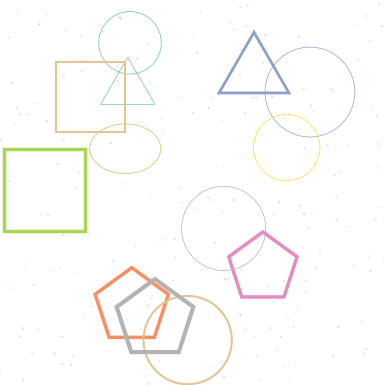[{"shape": "circle", "thickness": 0.5, "radius": 0.41, "center": [0.338, 0.889]}, {"shape": "triangle", "thickness": 0.5, "radius": 0.41, "center": [0.332, 0.77]}, {"shape": "pentagon", "thickness": 2.5, "radius": 0.5, "center": [0.342, 0.205]}, {"shape": "circle", "thickness": 0.5, "radius": 0.58, "center": [0.805, 0.761]}, {"shape": "triangle", "thickness": 2, "radius": 0.52, "center": [0.66, 0.811]}, {"shape": "pentagon", "thickness": 2.5, "radius": 0.47, "center": [0.683, 0.304]}, {"shape": "square", "thickness": 2.5, "radius": 0.53, "center": [0.116, 0.508]}, {"shape": "oval", "thickness": 0.5, "radius": 0.46, "center": [0.325, 0.614]}, {"shape": "circle", "thickness": 0.5, "radius": 0.43, "center": [0.745, 0.617]}, {"shape": "square", "thickness": 1.5, "radius": 0.45, "center": [0.235, 0.749]}, {"shape": "circle", "thickness": 1.5, "radius": 0.57, "center": [0.487, 0.117]}, {"shape": "circle", "thickness": 0.5, "radius": 0.55, "center": [0.581, 0.407]}, {"shape": "pentagon", "thickness": 3, "radius": 0.52, "center": [0.403, 0.17]}]